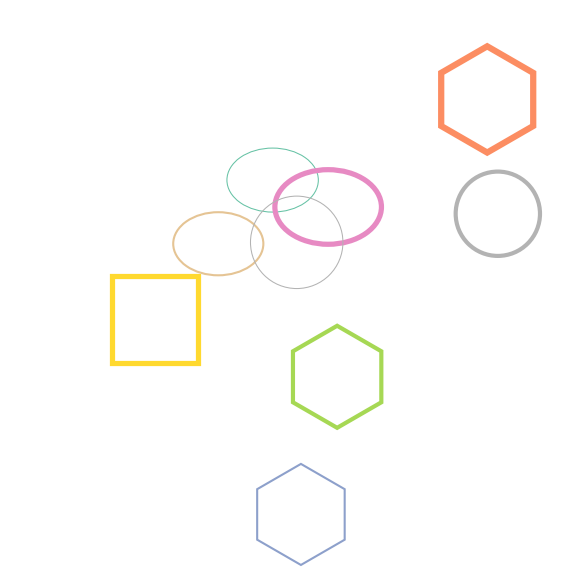[{"shape": "oval", "thickness": 0.5, "radius": 0.4, "center": [0.472, 0.687]}, {"shape": "hexagon", "thickness": 3, "radius": 0.46, "center": [0.844, 0.827]}, {"shape": "hexagon", "thickness": 1, "radius": 0.44, "center": [0.521, 0.108]}, {"shape": "oval", "thickness": 2.5, "radius": 0.46, "center": [0.568, 0.641]}, {"shape": "hexagon", "thickness": 2, "radius": 0.44, "center": [0.584, 0.347]}, {"shape": "square", "thickness": 2.5, "radius": 0.38, "center": [0.269, 0.446]}, {"shape": "oval", "thickness": 1, "radius": 0.39, "center": [0.378, 0.577]}, {"shape": "circle", "thickness": 2, "radius": 0.37, "center": [0.862, 0.629]}, {"shape": "circle", "thickness": 0.5, "radius": 0.4, "center": [0.514, 0.58]}]